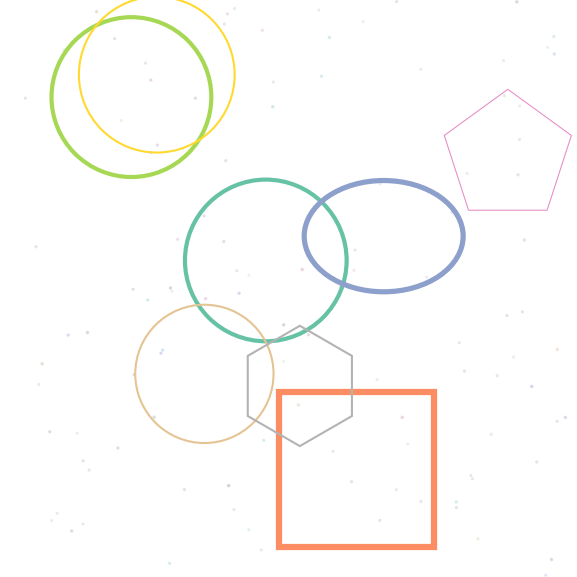[{"shape": "circle", "thickness": 2, "radius": 0.7, "center": [0.46, 0.548]}, {"shape": "square", "thickness": 3, "radius": 0.67, "center": [0.617, 0.186]}, {"shape": "oval", "thickness": 2.5, "radius": 0.69, "center": [0.664, 0.59]}, {"shape": "pentagon", "thickness": 0.5, "radius": 0.58, "center": [0.879, 0.729]}, {"shape": "circle", "thickness": 2, "radius": 0.69, "center": [0.228, 0.831]}, {"shape": "circle", "thickness": 1, "radius": 0.67, "center": [0.271, 0.87]}, {"shape": "circle", "thickness": 1, "radius": 0.6, "center": [0.354, 0.352]}, {"shape": "hexagon", "thickness": 1, "radius": 0.52, "center": [0.519, 0.331]}]